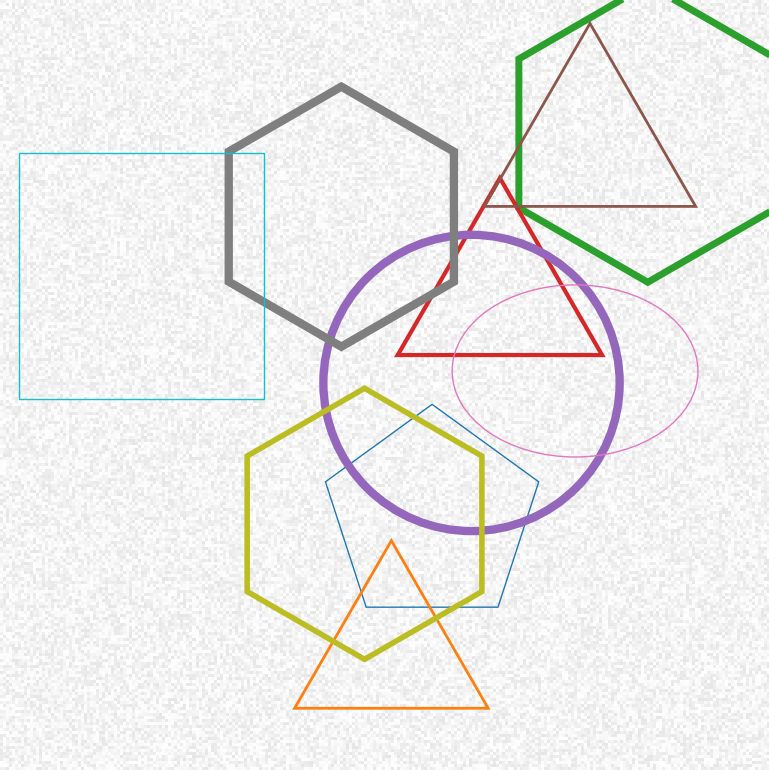[{"shape": "pentagon", "thickness": 0.5, "radius": 0.73, "center": [0.561, 0.329]}, {"shape": "triangle", "thickness": 1, "radius": 0.73, "center": [0.508, 0.153]}, {"shape": "hexagon", "thickness": 2.5, "radius": 0.97, "center": [0.841, 0.827]}, {"shape": "triangle", "thickness": 1.5, "radius": 0.77, "center": [0.649, 0.616]}, {"shape": "circle", "thickness": 3, "radius": 0.96, "center": [0.612, 0.503]}, {"shape": "triangle", "thickness": 1, "radius": 0.79, "center": [0.766, 0.811]}, {"shape": "oval", "thickness": 0.5, "radius": 0.8, "center": [0.747, 0.518]}, {"shape": "hexagon", "thickness": 3, "radius": 0.84, "center": [0.443, 0.719]}, {"shape": "hexagon", "thickness": 2, "radius": 0.88, "center": [0.473, 0.32]}, {"shape": "square", "thickness": 0.5, "radius": 0.8, "center": [0.184, 0.642]}]